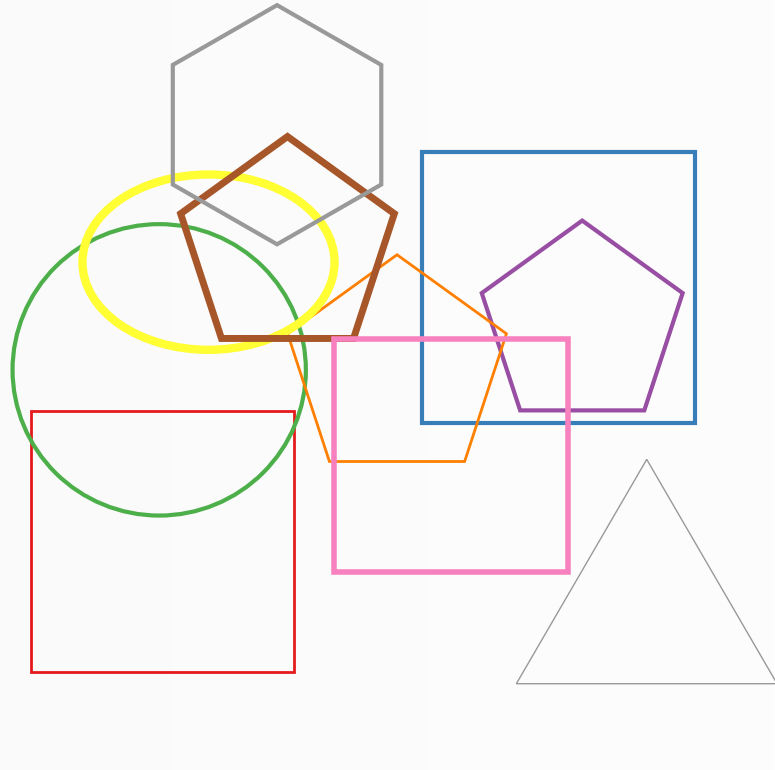[{"shape": "square", "thickness": 1, "radius": 0.85, "center": [0.21, 0.296]}, {"shape": "square", "thickness": 1.5, "radius": 0.88, "center": [0.721, 0.627]}, {"shape": "circle", "thickness": 1.5, "radius": 0.95, "center": [0.205, 0.52]}, {"shape": "pentagon", "thickness": 1.5, "radius": 0.68, "center": [0.751, 0.577]}, {"shape": "pentagon", "thickness": 1, "radius": 0.74, "center": [0.512, 0.521]}, {"shape": "oval", "thickness": 3, "radius": 0.81, "center": [0.269, 0.66]}, {"shape": "pentagon", "thickness": 2.5, "radius": 0.72, "center": [0.371, 0.678]}, {"shape": "square", "thickness": 2, "radius": 0.76, "center": [0.581, 0.408]}, {"shape": "hexagon", "thickness": 1.5, "radius": 0.78, "center": [0.357, 0.838]}, {"shape": "triangle", "thickness": 0.5, "radius": 0.97, "center": [0.834, 0.209]}]